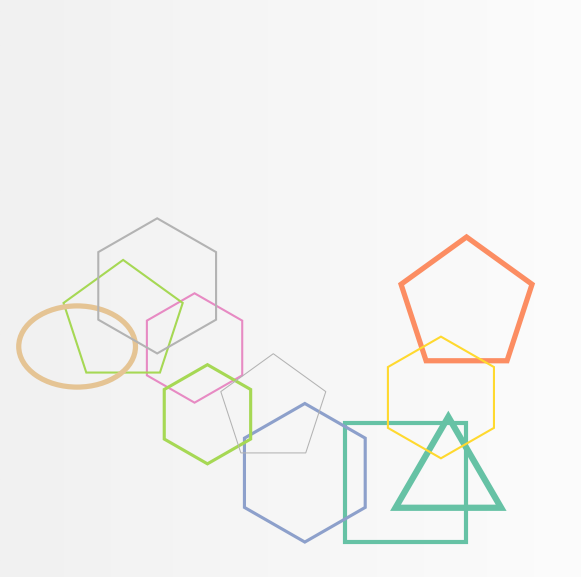[{"shape": "square", "thickness": 2, "radius": 0.52, "center": [0.698, 0.164]}, {"shape": "triangle", "thickness": 3, "radius": 0.52, "center": [0.771, 0.172]}, {"shape": "pentagon", "thickness": 2.5, "radius": 0.59, "center": [0.803, 0.47]}, {"shape": "hexagon", "thickness": 1.5, "radius": 0.6, "center": [0.524, 0.18]}, {"shape": "hexagon", "thickness": 1, "radius": 0.47, "center": [0.335, 0.397]}, {"shape": "pentagon", "thickness": 1, "radius": 0.54, "center": [0.212, 0.441]}, {"shape": "hexagon", "thickness": 1.5, "radius": 0.43, "center": [0.357, 0.282]}, {"shape": "hexagon", "thickness": 1, "radius": 0.53, "center": [0.759, 0.311]}, {"shape": "oval", "thickness": 2.5, "radius": 0.5, "center": [0.133, 0.399]}, {"shape": "pentagon", "thickness": 0.5, "radius": 0.47, "center": [0.47, 0.292]}, {"shape": "hexagon", "thickness": 1, "radius": 0.58, "center": [0.27, 0.504]}]